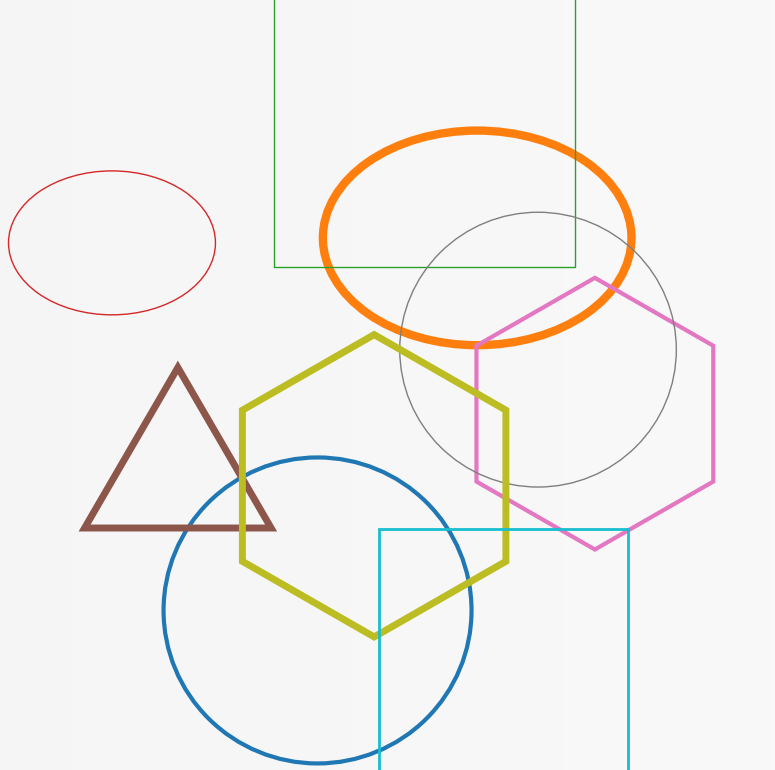[{"shape": "circle", "thickness": 1.5, "radius": 0.99, "center": [0.41, 0.207]}, {"shape": "oval", "thickness": 3, "radius": 1.0, "center": [0.616, 0.691]}, {"shape": "square", "thickness": 0.5, "radius": 0.97, "center": [0.548, 0.847]}, {"shape": "oval", "thickness": 0.5, "radius": 0.67, "center": [0.144, 0.685]}, {"shape": "triangle", "thickness": 2.5, "radius": 0.69, "center": [0.229, 0.384]}, {"shape": "hexagon", "thickness": 1.5, "radius": 0.88, "center": [0.768, 0.463]}, {"shape": "circle", "thickness": 0.5, "radius": 0.89, "center": [0.694, 0.546]}, {"shape": "hexagon", "thickness": 2.5, "radius": 0.98, "center": [0.483, 0.369]}, {"shape": "square", "thickness": 1, "radius": 0.8, "center": [0.65, 0.152]}]